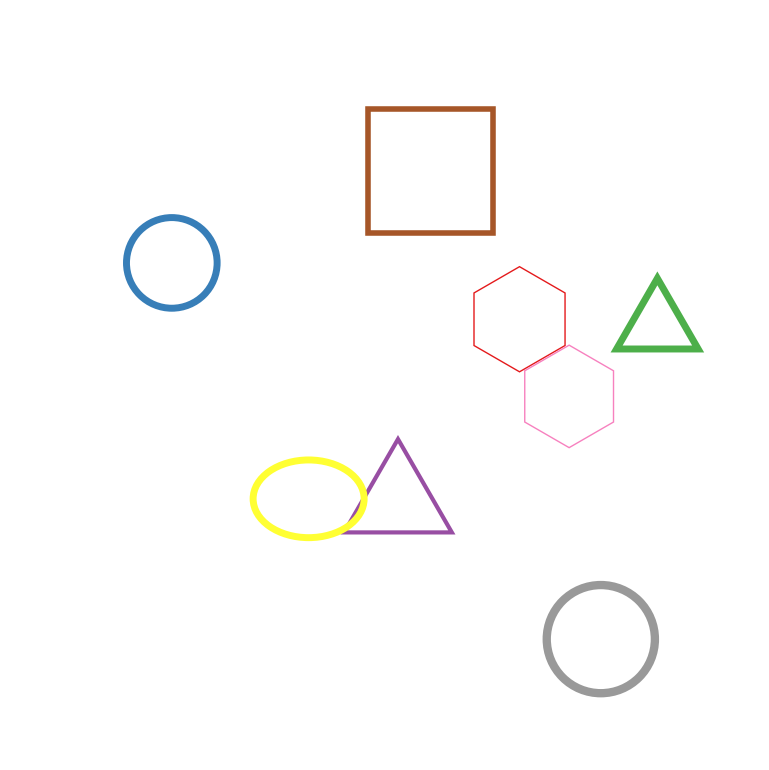[{"shape": "hexagon", "thickness": 0.5, "radius": 0.34, "center": [0.675, 0.585]}, {"shape": "circle", "thickness": 2.5, "radius": 0.29, "center": [0.223, 0.659]}, {"shape": "triangle", "thickness": 2.5, "radius": 0.31, "center": [0.854, 0.577]}, {"shape": "triangle", "thickness": 1.5, "radius": 0.4, "center": [0.517, 0.349]}, {"shape": "oval", "thickness": 2.5, "radius": 0.36, "center": [0.401, 0.352]}, {"shape": "square", "thickness": 2, "radius": 0.4, "center": [0.559, 0.778]}, {"shape": "hexagon", "thickness": 0.5, "radius": 0.33, "center": [0.739, 0.485]}, {"shape": "circle", "thickness": 3, "radius": 0.35, "center": [0.78, 0.17]}]